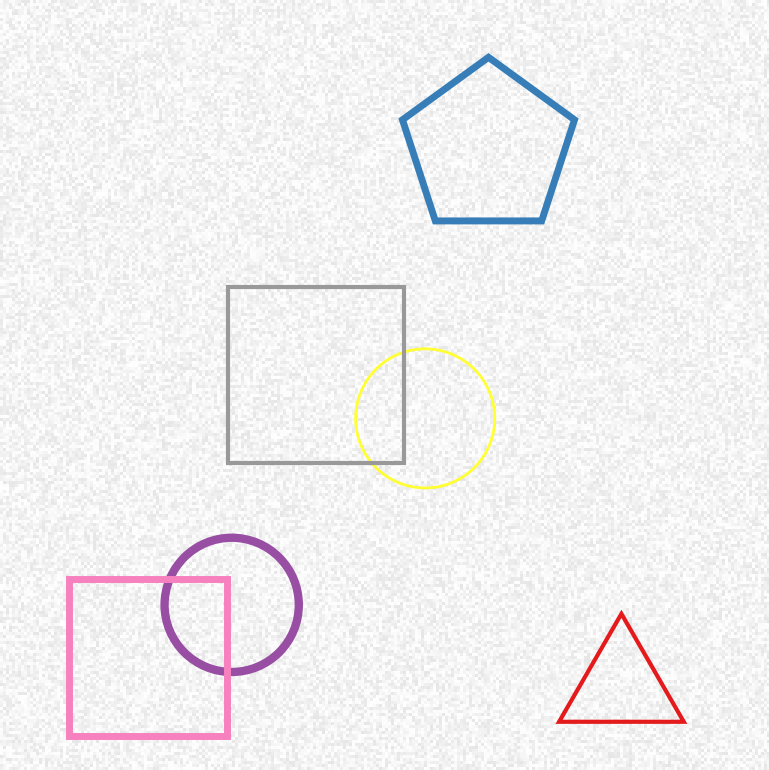[{"shape": "triangle", "thickness": 1.5, "radius": 0.47, "center": [0.807, 0.109]}, {"shape": "pentagon", "thickness": 2.5, "radius": 0.59, "center": [0.634, 0.808]}, {"shape": "circle", "thickness": 3, "radius": 0.44, "center": [0.301, 0.214]}, {"shape": "circle", "thickness": 1, "radius": 0.45, "center": [0.552, 0.457]}, {"shape": "square", "thickness": 2.5, "radius": 0.51, "center": [0.192, 0.146]}, {"shape": "square", "thickness": 1.5, "radius": 0.57, "center": [0.41, 0.513]}]